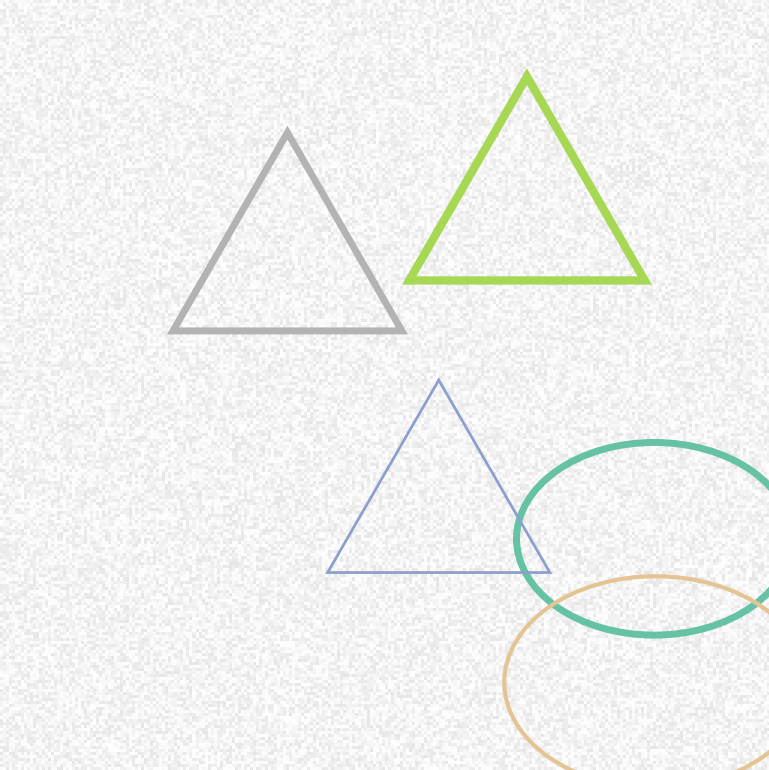[{"shape": "oval", "thickness": 2.5, "radius": 0.89, "center": [0.85, 0.3]}, {"shape": "triangle", "thickness": 1, "radius": 0.83, "center": [0.57, 0.34]}, {"shape": "triangle", "thickness": 3, "radius": 0.88, "center": [0.684, 0.724]}, {"shape": "oval", "thickness": 1.5, "radius": 0.98, "center": [0.851, 0.114]}, {"shape": "triangle", "thickness": 2.5, "radius": 0.86, "center": [0.373, 0.656]}]